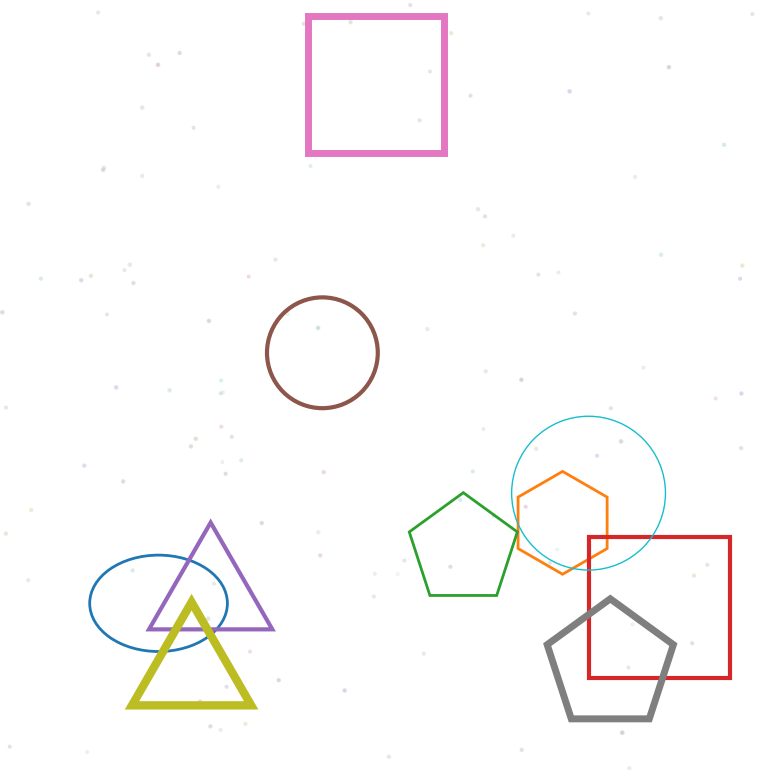[{"shape": "oval", "thickness": 1, "radius": 0.45, "center": [0.206, 0.216]}, {"shape": "hexagon", "thickness": 1, "radius": 0.33, "center": [0.731, 0.321]}, {"shape": "pentagon", "thickness": 1, "radius": 0.37, "center": [0.602, 0.286]}, {"shape": "square", "thickness": 1.5, "radius": 0.46, "center": [0.857, 0.211]}, {"shape": "triangle", "thickness": 1.5, "radius": 0.46, "center": [0.274, 0.229]}, {"shape": "circle", "thickness": 1.5, "radius": 0.36, "center": [0.419, 0.542]}, {"shape": "square", "thickness": 2.5, "radius": 0.44, "center": [0.488, 0.89]}, {"shape": "pentagon", "thickness": 2.5, "radius": 0.43, "center": [0.793, 0.136]}, {"shape": "triangle", "thickness": 3, "radius": 0.45, "center": [0.249, 0.129]}, {"shape": "circle", "thickness": 0.5, "radius": 0.5, "center": [0.764, 0.36]}]